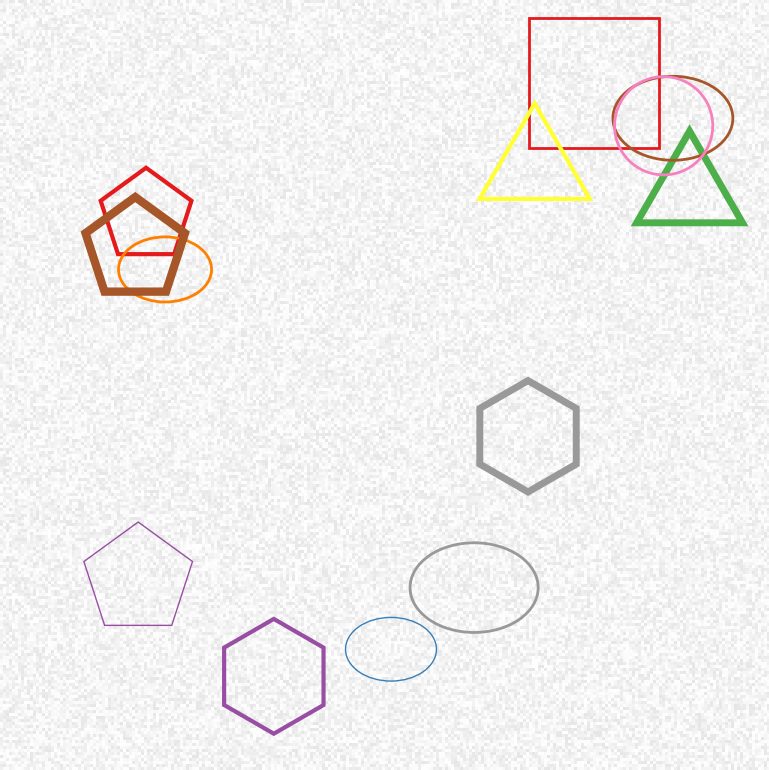[{"shape": "square", "thickness": 1, "radius": 0.42, "center": [0.772, 0.892]}, {"shape": "pentagon", "thickness": 1.5, "radius": 0.31, "center": [0.19, 0.72]}, {"shape": "oval", "thickness": 0.5, "radius": 0.3, "center": [0.508, 0.157]}, {"shape": "triangle", "thickness": 2.5, "radius": 0.4, "center": [0.896, 0.75]}, {"shape": "hexagon", "thickness": 1.5, "radius": 0.37, "center": [0.356, 0.122]}, {"shape": "pentagon", "thickness": 0.5, "radius": 0.37, "center": [0.179, 0.248]}, {"shape": "oval", "thickness": 1, "radius": 0.3, "center": [0.214, 0.65]}, {"shape": "triangle", "thickness": 1.5, "radius": 0.41, "center": [0.694, 0.783]}, {"shape": "pentagon", "thickness": 3, "radius": 0.34, "center": [0.176, 0.676]}, {"shape": "oval", "thickness": 1, "radius": 0.39, "center": [0.874, 0.846]}, {"shape": "circle", "thickness": 1, "radius": 0.32, "center": [0.862, 0.837]}, {"shape": "oval", "thickness": 1, "radius": 0.42, "center": [0.616, 0.237]}, {"shape": "hexagon", "thickness": 2.5, "radius": 0.36, "center": [0.686, 0.433]}]